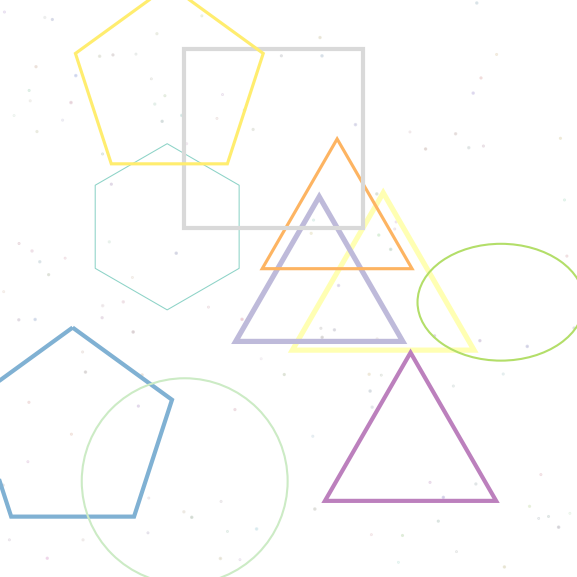[{"shape": "hexagon", "thickness": 0.5, "radius": 0.72, "center": [0.289, 0.606]}, {"shape": "triangle", "thickness": 2.5, "radius": 0.91, "center": [0.664, 0.484]}, {"shape": "triangle", "thickness": 2.5, "radius": 0.84, "center": [0.553, 0.491]}, {"shape": "pentagon", "thickness": 2, "radius": 0.9, "center": [0.126, 0.251]}, {"shape": "triangle", "thickness": 1.5, "radius": 0.75, "center": [0.584, 0.609]}, {"shape": "oval", "thickness": 1, "radius": 0.72, "center": [0.867, 0.476]}, {"shape": "square", "thickness": 2, "radius": 0.78, "center": [0.474, 0.76]}, {"shape": "triangle", "thickness": 2, "radius": 0.86, "center": [0.711, 0.217]}, {"shape": "circle", "thickness": 1, "radius": 0.89, "center": [0.32, 0.166]}, {"shape": "pentagon", "thickness": 1.5, "radius": 0.85, "center": [0.293, 0.854]}]